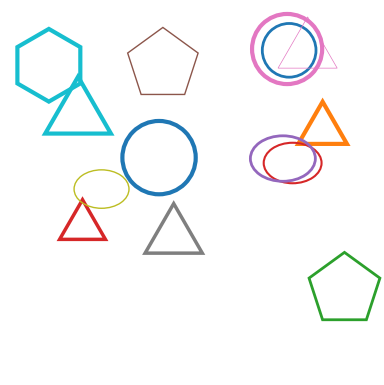[{"shape": "circle", "thickness": 2, "radius": 0.35, "center": [0.751, 0.869]}, {"shape": "circle", "thickness": 3, "radius": 0.48, "center": [0.413, 0.591]}, {"shape": "triangle", "thickness": 3, "radius": 0.37, "center": [0.838, 0.663]}, {"shape": "pentagon", "thickness": 2, "radius": 0.48, "center": [0.895, 0.248]}, {"shape": "triangle", "thickness": 2.5, "radius": 0.34, "center": [0.214, 0.413]}, {"shape": "oval", "thickness": 1.5, "radius": 0.38, "center": [0.76, 0.577]}, {"shape": "oval", "thickness": 2, "radius": 0.42, "center": [0.735, 0.588]}, {"shape": "pentagon", "thickness": 1, "radius": 0.48, "center": [0.423, 0.832]}, {"shape": "triangle", "thickness": 0.5, "radius": 0.44, "center": [0.799, 0.867]}, {"shape": "circle", "thickness": 3, "radius": 0.46, "center": [0.746, 0.873]}, {"shape": "triangle", "thickness": 2.5, "radius": 0.43, "center": [0.451, 0.385]}, {"shape": "oval", "thickness": 1, "radius": 0.36, "center": [0.264, 0.509]}, {"shape": "triangle", "thickness": 3, "radius": 0.49, "center": [0.203, 0.702]}, {"shape": "hexagon", "thickness": 3, "radius": 0.47, "center": [0.127, 0.83]}]